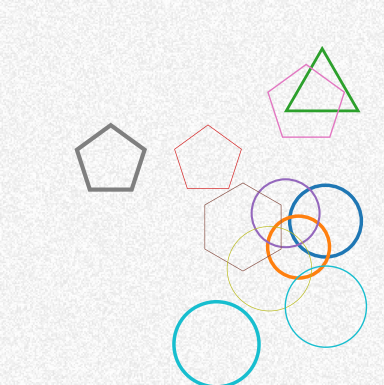[{"shape": "circle", "thickness": 2.5, "radius": 0.47, "center": [0.846, 0.426]}, {"shape": "circle", "thickness": 2.5, "radius": 0.4, "center": [0.776, 0.358]}, {"shape": "triangle", "thickness": 2, "radius": 0.54, "center": [0.837, 0.766]}, {"shape": "pentagon", "thickness": 0.5, "radius": 0.46, "center": [0.54, 0.584]}, {"shape": "circle", "thickness": 1.5, "radius": 0.44, "center": [0.742, 0.446]}, {"shape": "hexagon", "thickness": 0.5, "radius": 0.57, "center": [0.631, 0.41]}, {"shape": "pentagon", "thickness": 1, "radius": 0.52, "center": [0.795, 0.728]}, {"shape": "pentagon", "thickness": 3, "radius": 0.46, "center": [0.288, 0.582]}, {"shape": "circle", "thickness": 0.5, "radius": 0.55, "center": [0.7, 0.302]}, {"shape": "circle", "thickness": 2.5, "radius": 0.55, "center": [0.562, 0.106]}, {"shape": "circle", "thickness": 1, "radius": 0.53, "center": [0.846, 0.204]}]